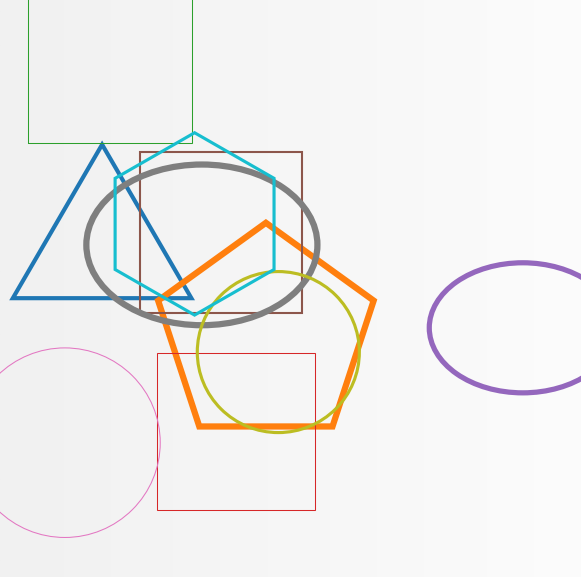[{"shape": "triangle", "thickness": 2, "radius": 0.89, "center": [0.176, 0.571]}, {"shape": "pentagon", "thickness": 3, "radius": 0.97, "center": [0.457, 0.418]}, {"shape": "square", "thickness": 0.5, "radius": 0.71, "center": [0.19, 0.893]}, {"shape": "square", "thickness": 0.5, "radius": 0.68, "center": [0.407, 0.251]}, {"shape": "oval", "thickness": 2.5, "radius": 0.8, "center": [0.899, 0.431]}, {"shape": "square", "thickness": 1, "radius": 0.7, "center": [0.381, 0.597]}, {"shape": "circle", "thickness": 0.5, "radius": 0.82, "center": [0.112, 0.233]}, {"shape": "oval", "thickness": 3, "radius": 0.99, "center": [0.347, 0.575]}, {"shape": "circle", "thickness": 1.5, "radius": 0.7, "center": [0.479, 0.389]}, {"shape": "hexagon", "thickness": 1.5, "radius": 0.79, "center": [0.335, 0.611]}]